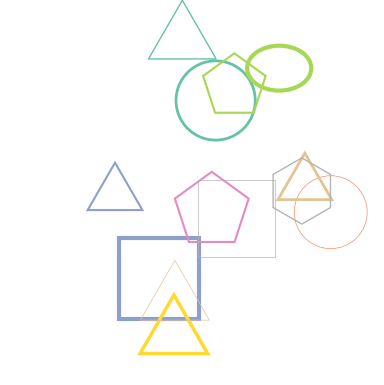[{"shape": "circle", "thickness": 2, "radius": 0.51, "center": [0.56, 0.739]}, {"shape": "triangle", "thickness": 1, "radius": 0.51, "center": [0.474, 0.898]}, {"shape": "circle", "thickness": 0.5, "radius": 0.47, "center": [0.859, 0.449]}, {"shape": "triangle", "thickness": 1.5, "radius": 0.41, "center": [0.299, 0.495]}, {"shape": "square", "thickness": 3, "radius": 0.52, "center": [0.413, 0.277]}, {"shape": "pentagon", "thickness": 1.5, "radius": 0.5, "center": [0.55, 0.453]}, {"shape": "oval", "thickness": 3, "radius": 0.42, "center": [0.725, 0.823]}, {"shape": "pentagon", "thickness": 1.5, "radius": 0.43, "center": [0.609, 0.776]}, {"shape": "triangle", "thickness": 2.5, "radius": 0.51, "center": [0.452, 0.132]}, {"shape": "triangle", "thickness": 2, "radius": 0.4, "center": [0.792, 0.522]}, {"shape": "triangle", "thickness": 0.5, "radius": 0.52, "center": [0.454, 0.22]}, {"shape": "square", "thickness": 0.5, "radius": 0.5, "center": [0.613, 0.432]}, {"shape": "hexagon", "thickness": 1, "radius": 0.43, "center": [0.784, 0.504]}]